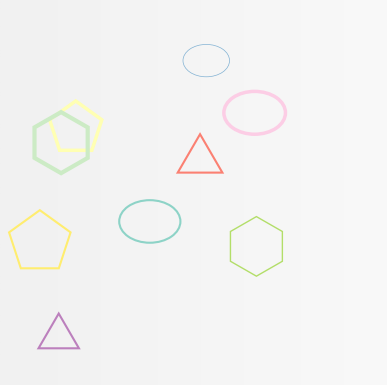[{"shape": "oval", "thickness": 1.5, "radius": 0.39, "center": [0.387, 0.425]}, {"shape": "pentagon", "thickness": 2.5, "radius": 0.35, "center": [0.195, 0.667]}, {"shape": "triangle", "thickness": 1.5, "radius": 0.33, "center": [0.516, 0.585]}, {"shape": "oval", "thickness": 0.5, "radius": 0.3, "center": [0.532, 0.843]}, {"shape": "hexagon", "thickness": 1, "radius": 0.39, "center": [0.662, 0.36]}, {"shape": "oval", "thickness": 2.5, "radius": 0.4, "center": [0.657, 0.707]}, {"shape": "triangle", "thickness": 1.5, "radius": 0.3, "center": [0.152, 0.125]}, {"shape": "hexagon", "thickness": 3, "radius": 0.4, "center": [0.158, 0.63]}, {"shape": "pentagon", "thickness": 1.5, "radius": 0.42, "center": [0.103, 0.371]}]